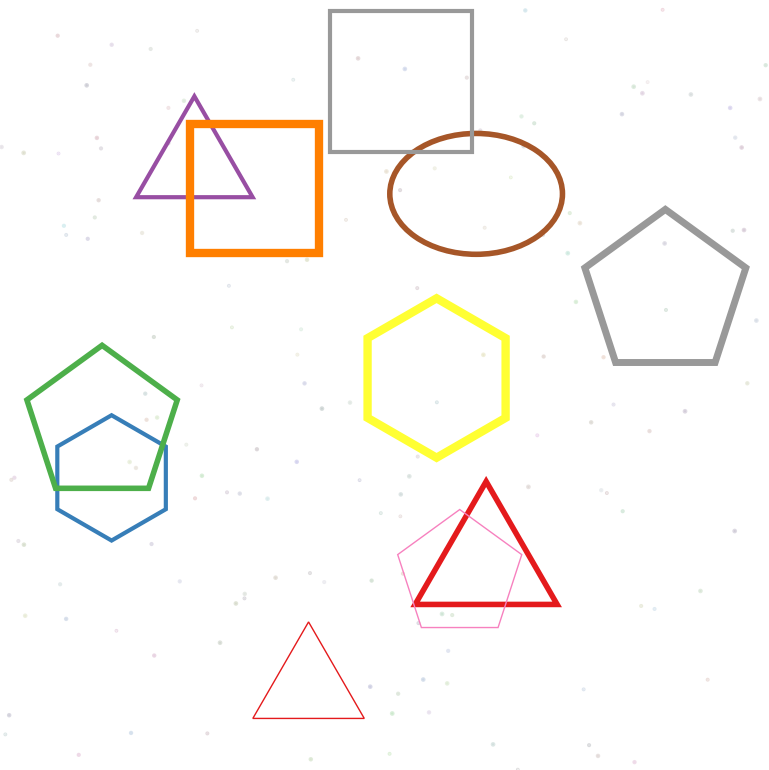[{"shape": "triangle", "thickness": 0.5, "radius": 0.42, "center": [0.401, 0.109]}, {"shape": "triangle", "thickness": 2, "radius": 0.53, "center": [0.631, 0.268]}, {"shape": "hexagon", "thickness": 1.5, "radius": 0.41, "center": [0.145, 0.379]}, {"shape": "pentagon", "thickness": 2, "radius": 0.51, "center": [0.133, 0.449]}, {"shape": "triangle", "thickness": 1.5, "radius": 0.44, "center": [0.252, 0.788]}, {"shape": "square", "thickness": 3, "radius": 0.42, "center": [0.331, 0.756]}, {"shape": "hexagon", "thickness": 3, "radius": 0.52, "center": [0.567, 0.509]}, {"shape": "oval", "thickness": 2, "radius": 0.56, "center": [0.618, 0.748]}, {"shape": "pentagon", "thickness": 0.5, "radius": 0.42, "center": [0.597, 0.254]}, {"shape": "pentagon", "thickness": 2.5, "radius": 0.55, "center": [0.864, 0.618]}, {"shape": "square", "thickness": 1.5, "radius": 0.46, "center": [0.521, 0.895]}]